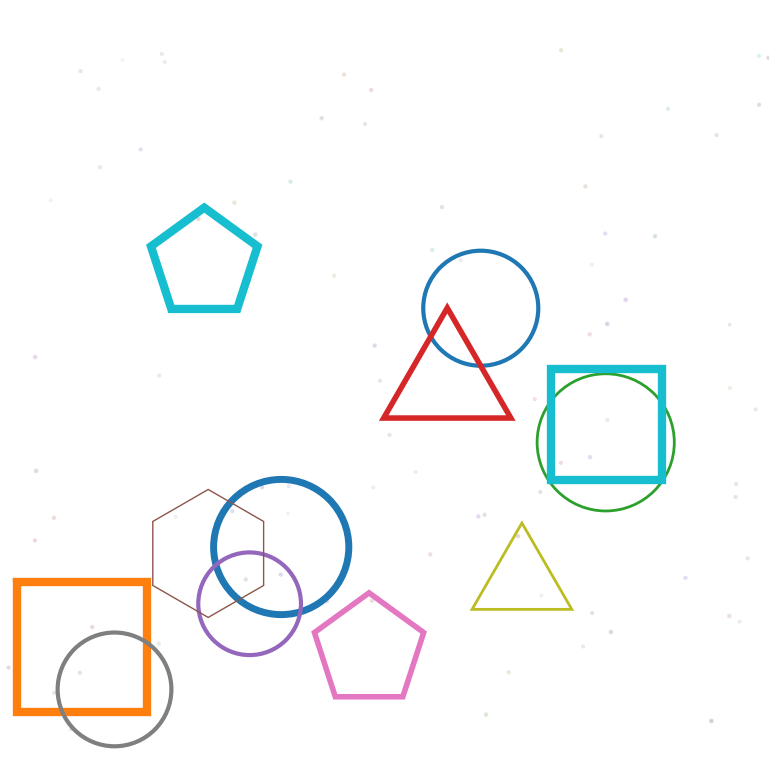[{"shape": "circle", "thickness": 1.5, "radius": 0.37, "center": [0.624, 0.6]}, {"shape": "circle", "thickness": 2.5, "radius": 0.44, "center": [0.365, 0.29]}, {"shape": "square", "thickness": 3, "radius": 0.42, "center": [0.106, 0.16]}, {"shape": "circle", "thickness": 1, "radius": 0.45, "center": [0.787, 0.425]}, {"shape": "triangle", "thickness": 2, "radius": 0.48, "center": [0.581, 0.505]}, {"shape": "circle", "thickness": 1.5, "radius": 0.33, "center": [0.324, 0.216]}, {"shape": "hexagon", "thickness": 0.5, "radius": 0.42, "center": [0.27, 0.281]}, {"shape": "pentagon", "thickness": 2, "radius": 0.37, "center": [0.479, 0.155]}, {"shape": "circle", "thickness": 1.5, "radius": 0.37, "center": [0.149, 0.105]}, {"shape": "triangle", "thickness": 1, "radius": 0.37, "center": [0.678, 0.246]}, {"shape": "pentagon", "thickness": 3, "radius": 0.36, "center": [0.265, 0.658]}, {"shape": "square", "thickness": 3, "radius": 0.36, "center": [0.788, 0.449]}]